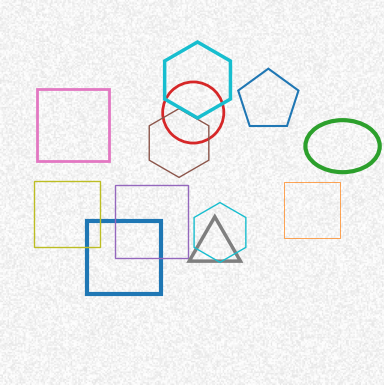[{"shape": "pentagon", "thickness": 1.5, "radius": 0.41, "center": [0.697, 0.739]}, {"shape": "square", "thickness": 3, "radius": 0.48, "center": [0.322, 0.331]}, {"shape": "square", "thickness": 0.5, "radius": 0.36, "center": [0.81, 0.454]}, {"shape": "oval", "thickness": 3, "radius": 0.48, "center": [0.89, 0.62]}, {"shape": "circle", "thickness": 2, "radius": 0.4, "center": [0.502, 0.708]}, {"shape": "square", "thickness": 1, "radius": 0.48, "center": [0.394, 0.425]}, {"shape": "hexagon", "thickness": 1, "radius": 0.45, "center": [0.465, 0.629]}, {"shape": "square", "thickness": 2, "radius": 0.47, "center": [0.19, 0.675]}, {"shape": "triangle", "thickness": 2.5, "radius": 0.38, "center": [0.558, 0.36]}, {"shape": "square", "thickness": 1, "radius": 0.43, "center": [0.174, 0.444]}, {"shape": "hexagon", "thickness": 2.5, "radius": 0.49, "center": [0.513, 0.792]}, {"shape": "hexagon", "thickness": 1, "radius": 0.39, "center": [0.571, 0.396]}]